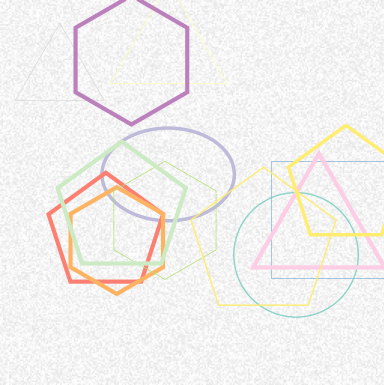[{"shape": "circle", "thickness": 1, "radius": 0.81, "center": [0.769, 0.338]}, {"shape": "triangle", "thickness": 0.5, "radius": 0.87, "center": [0.438, 0.871]}, {"shape": "oval", "thickness": 2.5, "radius": 0.86, "center": [0.437, 0.547]}, {"shape": "pentagon", "thickness": 3, "radius": 0.78, "center": [0.275, 0.395]}, {"shape": "square", "thickness": 0.5, "radius": 0.76, "center": [0.857, 0.43]}, {"shape": "hexagon", "thickness": 3, "radius": 0.69, "center": [0.303, 0.375]}, {"shape": "hexagon", "thickness": 0.5, "radius": 0.77, "center": [0.428, 0.428]}, {"shape": "triangle", "thickness": 3, "radius": 0.99, "center": [0.828, 0.404]}, {"shape": "triangle", "thickness": 0.5, "radius": 0.67, "center": [0.155, 0.806]}, {"shape": "hexagon", "thickness": 3, "radius": 0.84, "center": [0.341, 0.844]}, {"shape": "pentagon", "thickness": 3, "radius": 0.88, "center": [0.316, 0.457]}, {"shape": "pentagon", "thickness": 1, "radius": 0.99, "center": [0.685, 0.368]}, {"shape": "pentagon", "thickness": 2.5, "radius": 0.79, "center": [0.899, 0.517]}]